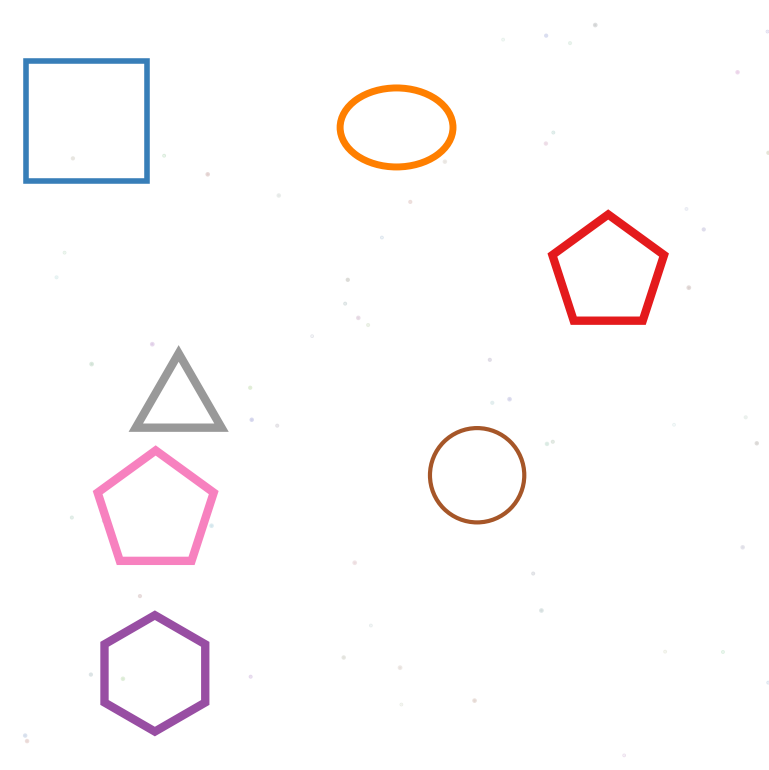[{"shape": "pentagon", "thickness": 3, "radius": 0.38, "center": [0.79, 0.645]}, {"shape": "square", "thickness": 2, "radius": 0.39, "center": [0.112, 0.843]}, {"shape": "hexagon", "thickness": 3, "radius": 0.38, "center": [0.201, 0.125]}, {"shape": "oval", "thickness": 2.5, "radius": 0.37, "center": [0.515, 0.834]}, {"shape": "circle", "thickness": 1.5, "radius": 0.31, "center": [0.62, 0.383]}, {"shape": "pentagon", "thickness": 3, "radius": 0.4, "center": [0.202, 0.336]}, {"shape": "triangle", "thickness": 3, "radius": 0.32, "center": [0.232, 0.477]}]